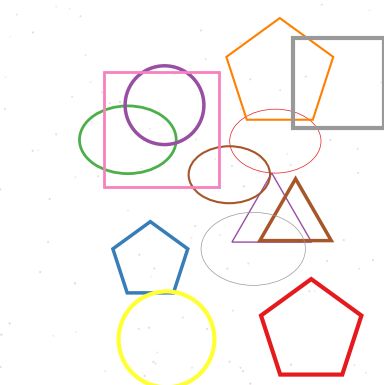[{"shape": "pentagon", "thickness": 3, "radius": 0.69, "center": [0.808, 0.138]}, {"shape": "oval", "thickness": 0.5, "radius": 0.59, "center": [0.715, 0.633]}, {"shape": "pentagon", "thickness": 2.5, "radius": 0.51, "center": [0.39, 0.322]}, {"shape": "oval", "thickness": 2, "radius": 0.63, "center": [0.332, 0.637]}, {"shape": "triangle", "thickness": 1, "radius": 0.6, "center": [0.706, 0.431]}, {"shape": "circle", "thickness": 2.5, "radius": 0.51, "center": [0.427, 0.727]}, {"shape": "pentagon", "thickness": 1.5, "radius": 0.73, "center": [0.727, 0.807]}, {"shape": "circle", "thickness": 3, "radius": 0.62, "center": [0.432, 0.119]}, {"shape": "oval", "thickness": 1.5, "radius": 0.53, "center": [0.596, 0.546]}, {"shape": "triangle", "thickness": 2.5, "radius": 0.54, "center": [0.768, 0.429]}, {"shape": "square", "thickness": 2, "radius": 0.75, "center": [0.42, 0.664]}, {"shape": "oval", "thickness": 0.5, "radius": 0.68, "center": [0.658, 0.354]}, {"shape": "square", "thickness": 3, "radius": 0.59, "center": [0.879, 0.784]}]